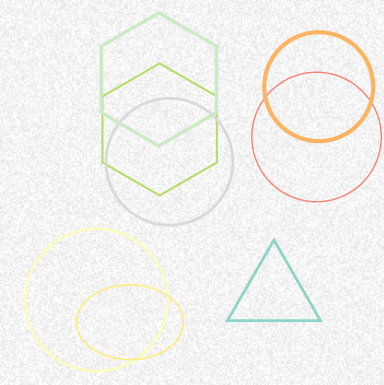[{"shape": "triangle", "thickness": 2, "radius": 0.7, "center": [0.712, 0.237]}, {"shape": "circle", "thickness": 1.5, "radius": 0.93, "center": [0.251, 0.221]}, {"shape": "circle", "thickness": 1, "radius": 0.84, "center": [0.822, 0.644]}, {"shape": "circle", "thickness": 3, "radius": 0.71, "center": [0.828, 0.775]}, {"shape": "hexagon", "thickness": 1.5, "radius": 0.86, "center": [0.415, 0.664]}, {"shape": "circle", "thickness": 2, "radius": 0.82, "center": [0.44, 0.58]}, {"shape": "hexagon", "thickness": 2.5, "radius": 0.86, "center": [0.413, 0.794]}, {"shape": "oval", "thickness": 1, "radius": 0.69, "center": [0.337, 0.163]}]